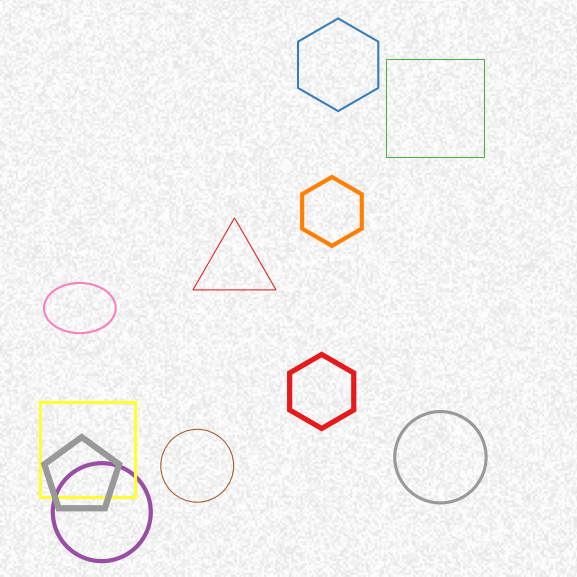[{"shape": "triangle", "thickness": 0.5, "radius": 0.42, "center": [0.406, 0.539]}, {"shape": "hexagon", "thickness": 2.5, "radius": 0.32, "center": [0.557, 0.321]}, {"shape": "hexagon", "thickness": 1, "radius": 0.4, "center": [0.586, 0.887]}, {"shape": "square", "thickness": 0.5, "radius": 0.42, "center": [0.753, 0.812]}, {"shape": "circle", "thickness": 2, "radius": 0.42, "center": [0.176, 0.112]}, {"shape": "hexagon", "thickness": 2, "radius": 0.3, "center": [0.575, 0.633]}, {"shape": "square", "thickness": 1.5, "radius": 0.41, "center": [0.152, 0.221]}, {"shape": "circle", "thickness": 0.5, "radius": 0.32, "center": [0.342, 0.193]}, {"shape": "oval", "thickness": 1, "radius": 0.31, "center": [0.138, 0.466]}, {"shape": "circle", "thickness": 1.5, "radius": 0.4, "center": [0.763, 0.207]}, {"shape": "pentagon", "thickness": 3, "radius": 0.34, "center": [0.142, 0.174]}]